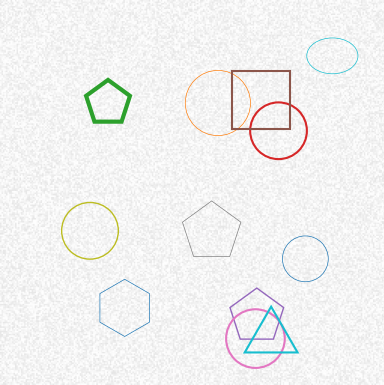[{"shape": "circle", "thickness": 0.5, "radius": 0.3, "center": [0.793, 0.328]}, {"shape": "hexagon", "thickness": 0.5, "radius": 0.37, "center": [0.324, 0.2]}, {"shape": "circle", "thickness": 0.5, "radius": 0.42, "center": [0.566, 0.732]}, {"shape": "pentagon", "thickness": 3, "radius": 0.3, "center": [0.281, 0.732]}, {"shape": "circle", "thickness": 1.5, "radius": 0.37, "center": [0.723, 0.66]}, {"shape": "pentagon", "thickness": 1, "radius": 0.37, "center": [0.667, 0.178]}, {"shape": "square", "thickness": 1.5, "radius": 0.38, "center": [0.678, 0.741]}, {"shape": "circle", "thickness": 1.5, "radius": 0.38, "center": [0.664, 0.121]}, {"shape": "pentagon", "thickness": 0.5, "radius": 0.4, "center": [0.55, 0.398]}, {"shape": "circle", "thickness": 1, "radius": 0.37, "center": [0.234, 0.401]}, {"shape": "oval", "thickness": 0.5, "radius": 0.33, "center": [0.863, 0.855]}, {"shape": "triangle", "thickness": 1.5, "radius": 0.4, "center": [0.704, 0.124]}]